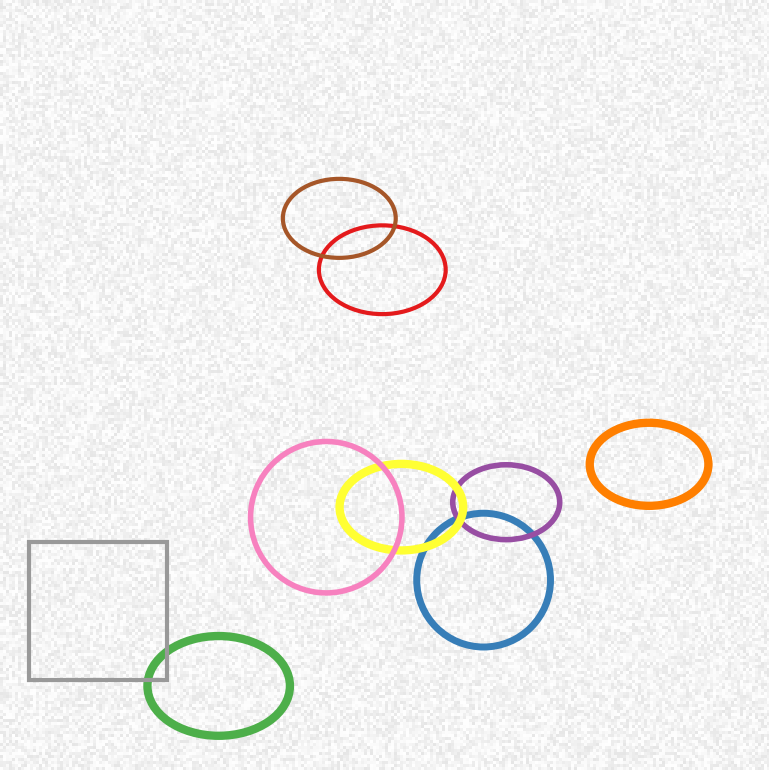[{"shape": "oval", "thickness": 1.5, "radius": 0.41, "center": [0.496, 0.65]}, {"shape": "circle", "thickness": 2.5, "radius": 0.43, "center": [0.628, 0.247]}, {"shape": "oval", "thickness": 3, "radius": 0.46, "center": [0.284, 0.109]}, {"shape": "oval", "thickness": 2, "radius": 0.35, "center": [0.657, 0.348]}, {"shape": "oval", "thickness": 3, "radius": 0.39, "center": [0.843, 0.397]}, {"shape": "oval", "thickness": 3, "radius": 0.4, "center": [0.521, 0.341]}, {"shape": "oval", "thickness": 1.5, "radius": 0.37, "center": [0.441, 0.716]}, {"shape": "circle", "thickness": 2, "radius": 0.49, "center": [0.424, 0.328]}, {"shape": "square", "thickness": 1.5, "radius": 0.45, "center": [0.127, 0.206]}]